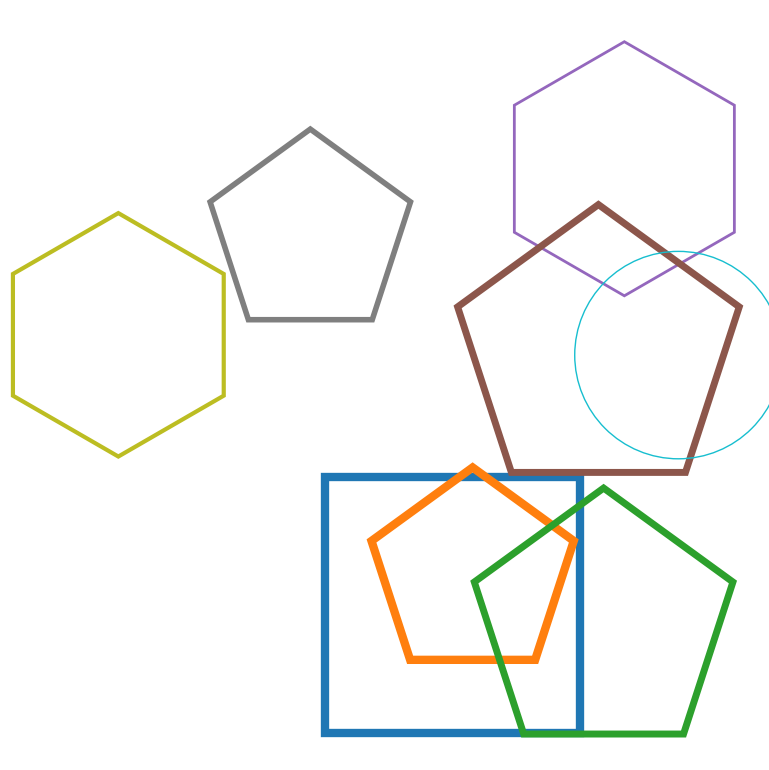[{"shape": "square", "thickness": 3, "radius": 0.83, "center": [0.588, 0.214]}, {"shape": "pentagon", "thickness": 3, "radius": 0.69, "center": [0.614, 0.255]}, {"shape": "pentagon", "thickness": 2.5, "radius": 0.88, "center": [0.784, 0.19]}, {"shape": "hexagon", "thickness": 1, "radius": 0.82, "center": [0.811, 0.781]}, {"shape": "pentagon", "thickness": 2.5, "radius": 0.96, "center": [0.777, 0.542]}, {"shape": "pentagon", "thickness": 2, "radius": 0.68, "center": [0.403, 0.695]}, {"shape": "hexagon", "thickness": 1.5, "radius": 0.79, "center": [0.154, 0.565]}, {"shape": "circle", "thickness": 0.5, "radius": 0.67, "center": [0.881, 0.539]}]